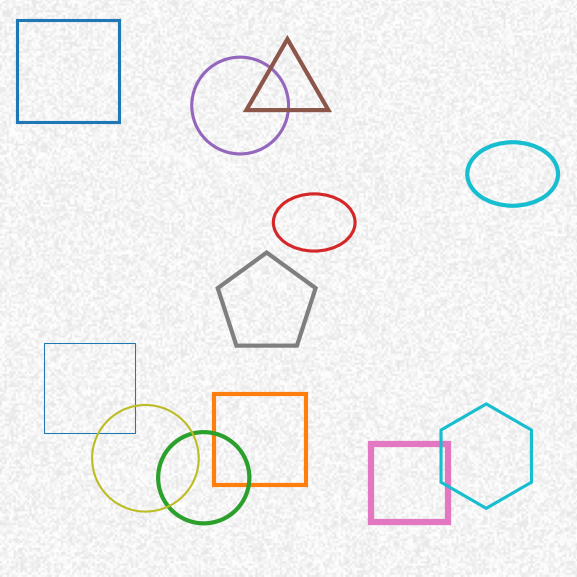[{"shape": "square", "thickness": 1.5, "radius": 0.44, "center": [0.118, 0.876]}, {"shape": "square", "thickness": 0.5, "radius": 0.39, "center": [0.154, 0.327]}, {"shape": "square", "thickness": 2, "radius": 0.4, "center": [0.45, 0.238]}, {"shape": "circle", "thickness": 2, "radius": 0.39, "center": [0.353, 0.172]}, {"shape": "oval", "thickness": 1.5, "radius": 0.35, "center": [0.544, 0.614]}, {"shape": "circle", "thickness": 1.5, "radius": 0.42, "center": [0.416, 0.816]}, {"shape": "triangle", "thickness": 2, "radius": 0.41, "center": [0.498, 0.849]}, {"shape": "square", "thickness": 3, "radius": 0.34, "center": [0.709, 0.163]}, {"shape": "pentagon", "thickness": 2, "radius": 0.45, "center": [0.462, 0.473]}, {"shape": "circle", "thickness": 1, "radius": 0.46, "center": [0.252, 0.206]}, {"shape": "oval", "thickness": 2, "radius": 0.39, "center": [0.888, 0.698]}, {"shape": "hexagon", "thickness": 1.5, "radius": 0.45, "center": [0.842, 0.209]}]